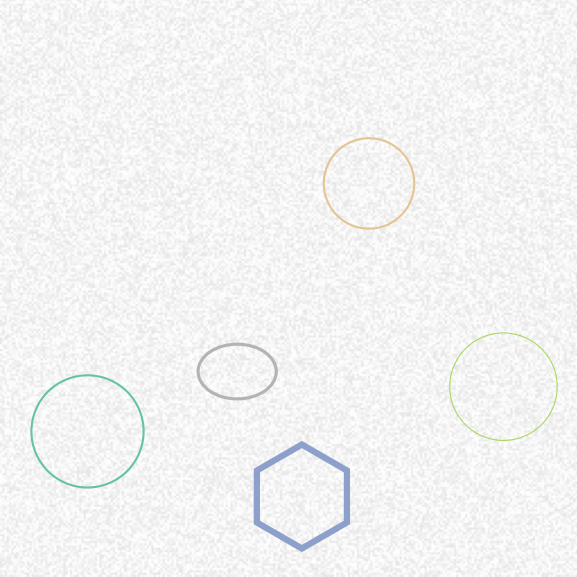[{"shape": "circle", "thickness": 1, "radius": 0.49, "center": [0.152, 0.252]}, {"shape": "hexagon", "thickness": 3, "radius": 0.45, "center": [0.523, 0.139]}, {"shape": "circle", "thickness": 0.5, "radius": 0.47, "center": [0.872, 0.33]}, {"shape": "circle", "thickness": 1, "radius": 0.39, "center": [0.639, 0.681]}, {"shape": "oval", "thickness": 1.5, "radius": 0.34, "center": [0.411, 0.356]}]